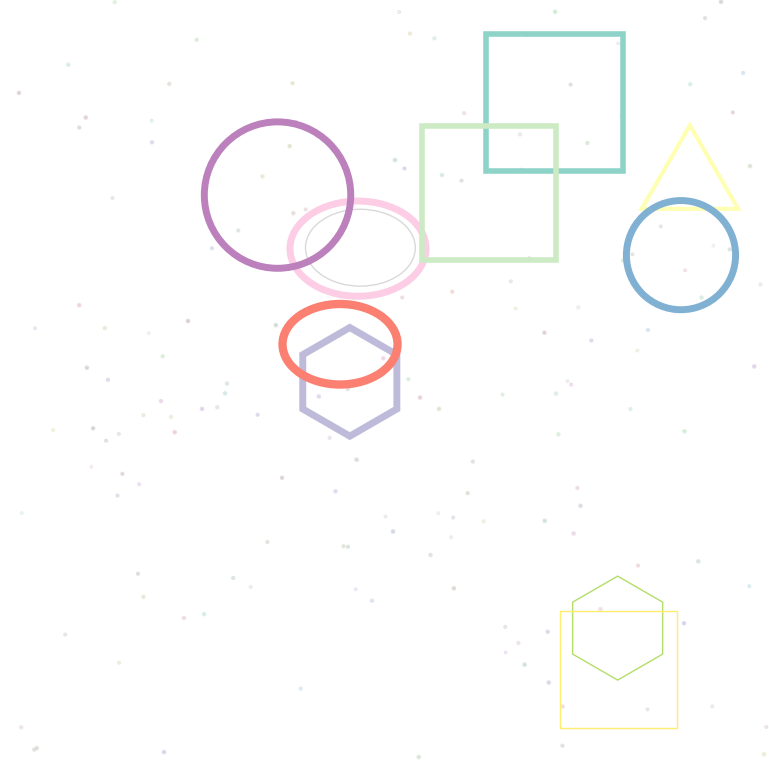[{"shape": "square", "thickness": 2, "radius": 0.44, "center": [0.72, 0.867]}, {"shape": "triangle", "thickness": 1.5, "radius": 0.36, "center": [0.896, 0.765]}, {"shape": "hexagon", "thickness": 2.5, "radius": 0.35, "center": [0.454, 0.504]}, {"shape": "oval", "thickness": 3, "radius": 0.37, "center": [0.442, 0.553]}, {"shape": "circle", "thickness": 2.5, "radius": 0.35, "center": [0.884, 0.669]}, {"shape": "hexagon", "thickness": 0.5, "radius": 0.34, "center": [0.802, 0.184]}, {"shape": "oval", "thickness": 2.5, "radius": 0.44, "center": [0.465, 0.677]}, {"shape": "oval", "thickness": 0.5, "radius": 0.36, "center": [0.468, 0.678]}, {"shape": "circle", "thickness": 2.5, "radius": 0.48, "center": [0.36, 0.747]}, {"shape": "square", "thickness": 2, "radius": 0.44, "center": [0.635, 0.75]}, {"shape": "square", "thickness": 0.5, "radius": 0.38, "center": [0.803, 0.131]}]